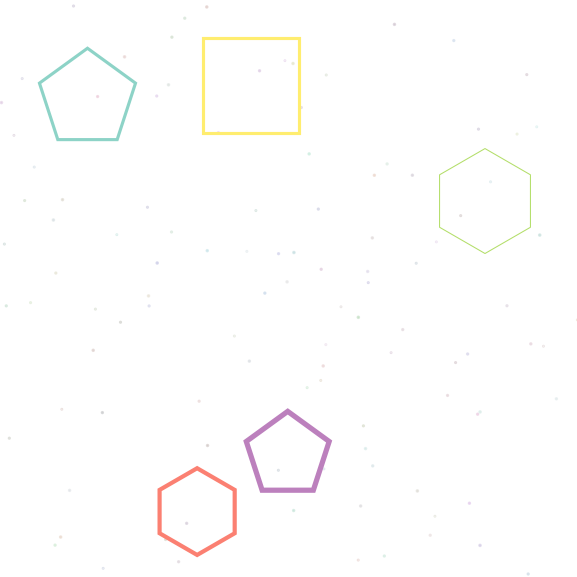[{"shape": "pentagon", "thickness": 1.5, "radius": 0.44, "center": [0.151, 0.828]}, {"shape": "hexagon", "thickness": 2, "radius": 0.38, "center": [0.341, 0.113]}, {"shape": "hexagon", "thickness": 0.5, "radius": 0.45, "center": [0.84, 0.651]}, {"shape": "pentagon", "thickness": 2.5, "radius": 0.38, "center": [0.498, 0.211]}, {"shape": "square", "thickness": 1.5, "radius": 0.41, "center": [0.435, 0.851]}]